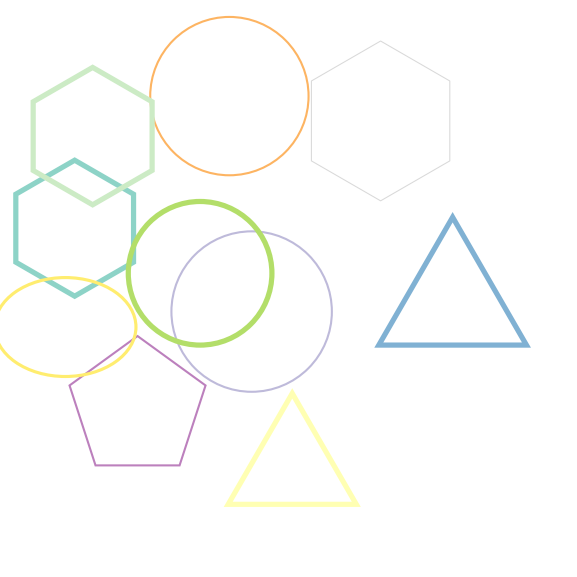[{"shape": "hexagon", "thickness": 2.5, "radius": 0.59, "center": [0.129, 0.604]}, {"shape": "triangle", "thickness": 2.5, "radius": 0.64, "center": [0.506, 0.19]}, {"shape": "circle", "thickness": 1, "radius": 0.69, "center": [0.436, 0.46]}, {"shape": "triangle", "thickness": 2.5, "radius": 0.74, "center": [0.784, 0.475]}, {"shape": "circle", "thickness": 1, "radius": 0.69, "center": [0.397, 0.833]}, {"shape": "circle", "thickness": 2.5, "radius": 0.62, "center": [0.347, 0.526]}, {"shape": "hexagon", "thickness": 0.5, "radius": 0.69, "center": [0.659, 0.79]}, {"shape": "pentagon", "thickness": 1, "radius": 0.62, "center": [0.238, 0.293]}, {"shape": "hexagon", "thickness": 2.5, "radius": 0.59, "center": [0.16, 0.763]}, {"shape": "oval", "thickness": 1.5, "radius": 0.61, "center": [0.113, 0.433]}]